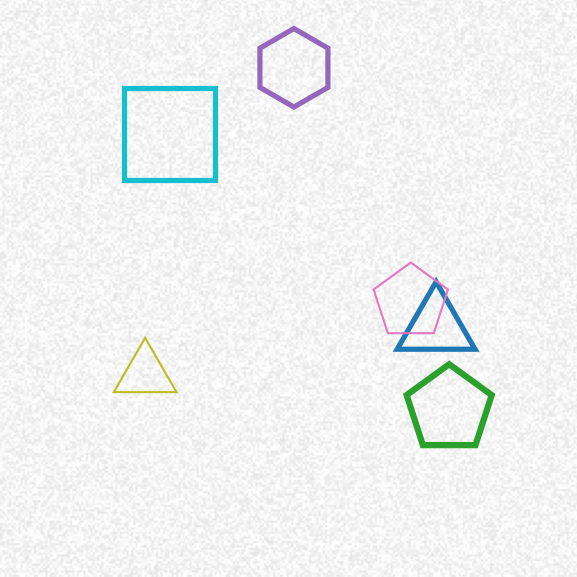[{"shape": "triangle", "thickness": 2.5, "radius": 0.39, "center": [0.755, 0.433]}, {"shape": "pentagon", "thickness": 3, "radius": 0.39, "center": [0.778, 0.291]}, {"shape": "hexagon", "thickness": 2.5, "radius": 0.34, "center": [0.509, 0.882]}, {"shape": "pentagon", "thickness": 1, "radius": 0.34, "center": [0.711, 0.477]}, {"shape": "triangle", "thickness": 1, "radius": 0.31, "center": [0.251, 0.351]}, {"shape": "square", "thickness": 2.5, "radius": 0.39, "center": [0.293, 0.767]}]